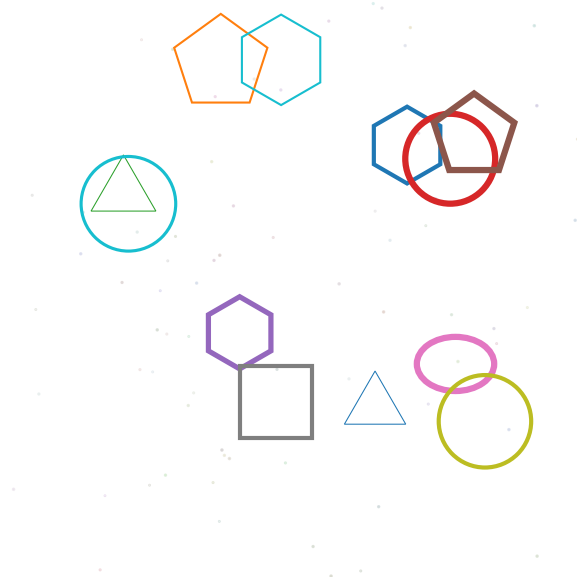[{"shape": "hexagon", "thickness": 2, "radius": 0.33, "center": [0.705, 0.748]}, {"shape": "triangle", "thickness": 0.5, "radius": 0.31, "center": [0.649, 0.295]}, {"shape": "pentagon", "thickness": 1, "radius": 0.42, "center": [0.382, 0.89]}, {"shape": "triangle", "thickness": 0.5, "radius": 0.32, "center": [0.214, 0.666]}, {"shape": "circle", "thickness": 3, "radius": 0.39, "center": [0.78, 0.724]}, {"shape": "hexagon", "thickness": 2.5, "radius": 0.31, "center": [0.415, 0.423]}, {"shape": "pentagon", "thickness": 3, "radius": 0.37, "center": [0.821, 0.764]}, {"shape": "oval", "thickness": 3, "radius": 0.33, "center": [0.789, 0.369]}, {"shape": "square", "thickness": 2, "radius": 0.31, "center": [0.478, 0.302]}, {"shape": "circle", "thickness": 2, "radius": 0.4, "center": [0.84, 0.27]}, {"shape": "hexagon", "thickness": 1, "radius": 0.39, "center": [0.487, 0.896]}, {"shape": "circle", "thickness": 1.5, "radius": 0.41, "center": [0.222, 0.646]}]